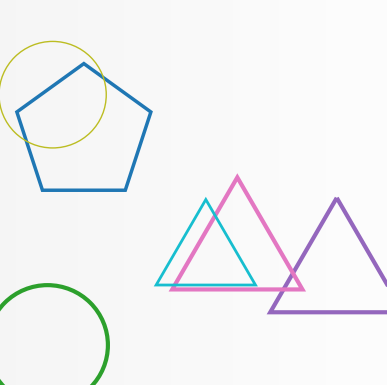[{"shape": "pentagon", "thickness": 2.5, "radius": 0.91, "center": [0.216, 0.653]}, {"shape": "circle", "thickness": 3, "radius": 0.78, "center": [0.123, 0.104]}, {"shape": "triangle", "thickness": 3, "radius": 0.99, "center": [0.869, 0.288]}, {"shape": "triangle", "thickness": 3, "radius": 0.97, "center": [0.612, 0.345]}, {"shape": "circle", "thickness": 1, "radius": 0.69, "center": [0.136, 0.754]}, {"shape": "triangle", "thickness": 2, "radius": 0.74, "center": [0.531, 0.334]}]